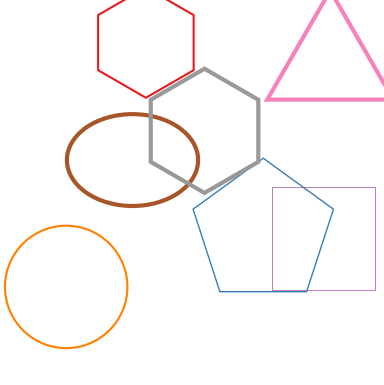[{"shape": "hexagon", "thickness": 1.5, "radius": 0.72, "center": [0.379, 0.889]}, {"shape": "pentagon", "thickness": 1, "radius": 0.96, "center": [0.684, 0.397]}, {"shape": "square", "thickness": 0.5, "radius": 0.67, "center": [0.841, 0.381]}, {"shape": "circle", "thickness": 1.5, "radius": 0.79, "center": [0.172, 0.255]}, {"shape": "oval", "thickness": 3, "radius": 0.85, "center": [0.344, 0.584]}, {"shape": "triangle", "thickness": 3, "radius": 0.95, "center": [0.858, 0.836]}, {"shape": "hexagon", "thickness": 3, "radius": 0.81, "center": [0.531, 0.66]}]